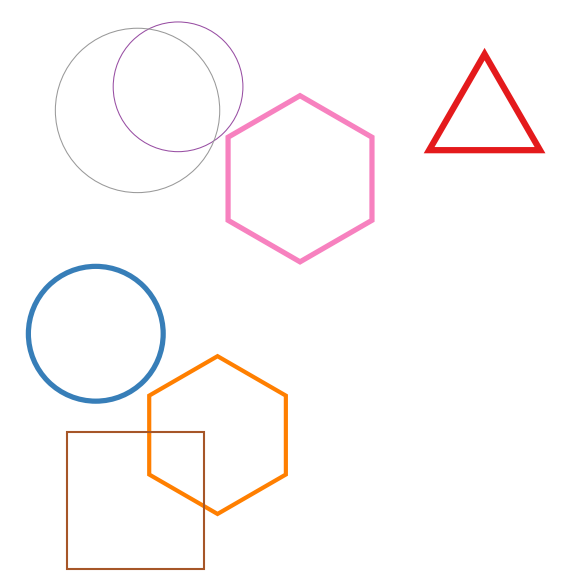[{"shape": "triangle", "thickness": 3, "radius": 0.55, "center": [0.839, 0.795]}, {"shape": "circle", "thickness": 2.5, "radius": 0.58, "center": [0.166, 0.421]}, {"shape": "circle", "thickness": 0.5, "radius": 0.56, "center": [0.308, 0.849]}, {"shape": "hexagon", "thickness": 2, "radius": 0.68, "center": [0.377, 0.246]}, {"shape": "square", "thickness": 1, "radius": 0.59, "center": [0.234, 0.132]}, {"shape": "hexagon", "thickness": 2.5, "radius": 0.72, "center": [0.52, 0.69]}, {"shape": "circle", "thickness": 0.5, "radius": 0.71, "center": [0.238, 0.808]}]